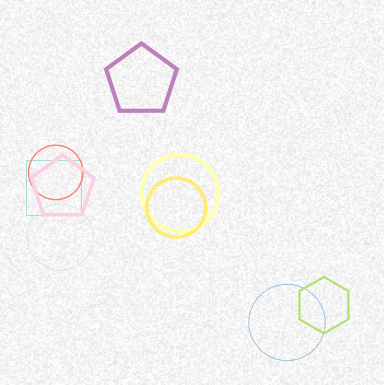[{"shape": "square", "thickness": 0.5, "radius": 0.36, "center": [0.14, 0.513]}, {"shape": "circle", "thickness": 3, "radius": 0.5, "center": [0.467, 0.498]}, {"shape": "circle", "thickness": 1, "radius": 0.35, "center": [0.145, 0.552]}, {"shape": "circle", "thickness": 0.5, "radius": 0.5, "center": [0.745, 0.162]}, {"shape": "hexagon", "thickness": 1.5, "radius": 0.37, "center": [0.841, 0.207]}, {"shape": "pentagon", "thickness": 2.5, "radius": 0.43, "center": [0.163, 0.512]}, {"shape": "pentagon", "thickness": 3, "radius": 0.48, "center": [0.367, 0.791]}, {"shape": "circle", "thickness": 0.5, "radius": 0.43, "center": [0.157, 0.384]}, {"shape": "circle", "thickness": 2.5, "radius": 0.38, "center": [0.458, 0.461]}]